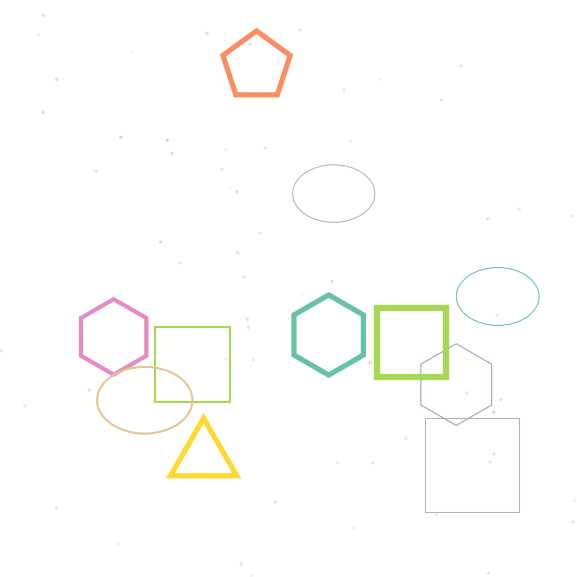[{"shape": "oval", "thickness": 0.5, "radius": 0.36, "center": [0.862, 0.486]}, {"shape": "hexagon", "thickness": 2.5, "radius": 0.35, "center": [0.569, 0.419]}, {"shape": "pentagon", "thickness": 2.5, "radius": 0.31, "center": [0.444, 0.884]}, {"shape": "hexagon", "thickness": 0.5, "radius": 0.35, "center": [0.79, 0.333]}, {"shape": "hexagon", "thickness": 2, "radius": 0.33, "center": [0.197, 0.416]}, {"shape": "square", "thickness": 3, "radius": 0.3, "center": [0.713, 0.406]}, {"shape": "square", "thickness": 1, "radius": 0.32, "center": [0.333, 0.369]}, {"shape": "triangle", "thickness": 2.5, "radius": 0.33, "center": [0.353, 0.209]}, {"shape": "oval", "thickness": 1, "radius": 0.41, "center": [0.251, 0.306]}, {"shape": "oval", "thickness": 0.5, "radius": 0.36, "center": [0.578, 0.664]}, {"shape": "square", "thickness": 0.5, "radius": 0.41, "center": [0.817, 0.195]}]